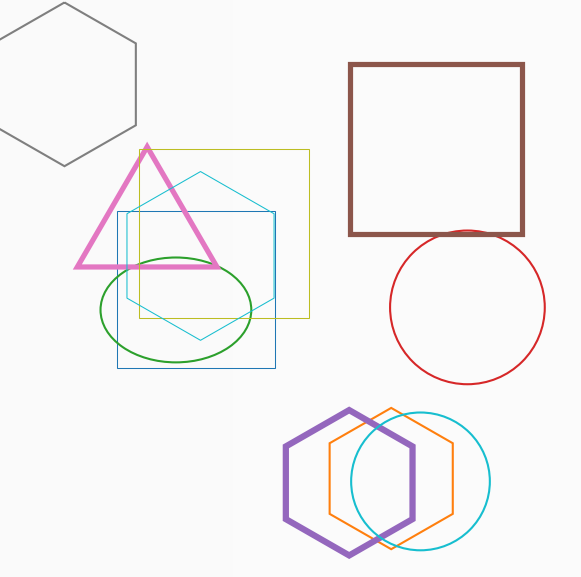[{"shape": "square", "thickness": 0.5, "radius": 0.68, "center": [0.338, 0.498]}, {"shape": "hexagon", "thickness": 1, "radius": 0.61, "center": [0.673, 0.17]}, {"shape": "oval", "thickness": 1, "radius": 0.65, "center": [0.303, 0.462]}, {"shape": "circle", "thickness": 1, "radius": 0.67, "center": [0.804, 0.467]}, {"shape": "hexagon", "thickness": 3, "radius": 0.63, "center": [0.601, 0.163]}, {"shape": "square", "thickness": 2.5, "radius": 0.74, "center": [0.75, 0.741]}, {"shape": "triangle", "thickness": 2.5, "radius": 0.69, "center": [0.253, 0.606]}, {"shape": "hexagon", "thickness": 1, "radius": 0.71, "center": [0.111, 0.853]}, {"shape": "square", "thickness": 0.5, "radius": 0.73, "center": [0.386, 0.595]}, {"shape": "circle", "thickness": 1, "radius": 0.6, "center": [0.723, 0.166]}, {"shape": "hexagon", "thickness": 0.5, "radius": 0.73, "center": [0.345, 0.556]}]